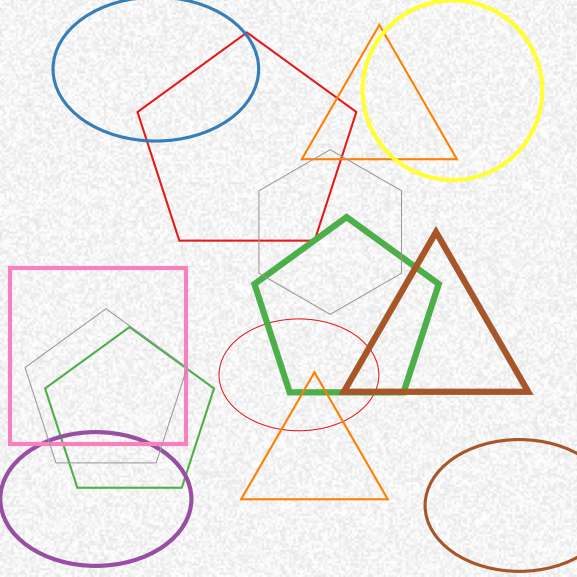[{"shape": "pentagon", "thickness": 1, "radius": 1.0, "center": [0.428, 0.744]}, {"shape": "oval", "thickness": 0.5, "radius": 0.69, "center": [0.518, 0.35]}, {"shape": "oval", "thickness": 1.5, "radius": 0.89, "center": [0.27, 0.88]}, {"shape": "pentagon", "thickness": 3, "radius": 0.84, "center": [0.6, 0.455]}, {"shape": "pentagon", "thickness": 1, "radius": 0.77, "center": [0.224, 0.279]}, {"shape": "oval", "thickness": 2, "radius": 0.83, "center": [0.166, 0.135]}, {"shape": "triangle", "thickness": 1, "radius": 0.73, "center": [0.545, 0.208]}, {"shape": "triangle", "thickness": 1, "radius": 0.78, "center": [0.657, 0.801]}, {"shape": "circle", "thickness": 2, "radius": 0.78, "center": [0.783, 0.843]}, {"shape": "triangle", "thickness": 3, "radius": 0.92, "center": [0.755, 0.413]}, {"shape": "oval", "thickness": 1.5, "radius": 0.82, "center": [0.899, 0.124]}, {"shape": "square", "thickness": 2, "radius": 0.76, "center": [0.169, 0.383]}, {"shape": "pentagon", "thickness": 0.5, "radius": 0.74, "center": [0.184, 0.317]}, {"shape": "hexagon", "thickness": 0.5, "radius": 0.71, "center": [0.572, 0.597]}]